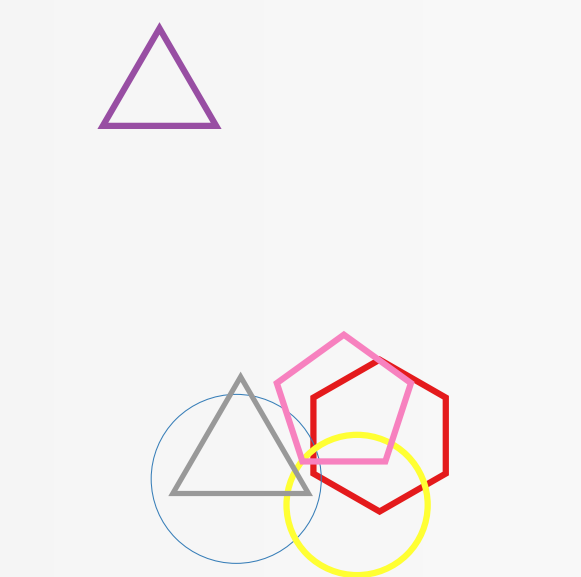[{"shape": "hexagon", "thickness": 3, "radius": 0.66, "center": [0.653, 0.245]}, {"shape": "circle", "thickness": 0.5, "radius": 0.73, "center": [0.406, 0.17]}, {"shape": "triangle", "thickness": 3, "radius": 0.56, "center": [0.274, 0.837]}, {"shape": "circle", "thickness": 3, "radius": 0.61, "center": [0.614, 0.125]}, {"shape": "pentagon", "thickness": 3, "radius": 0.61, "center": [0.592, 0.298]}, {"shape": "triangle", "thickness": 2.5, "radius": 0.67, "center": [0.414, 0.212]}]